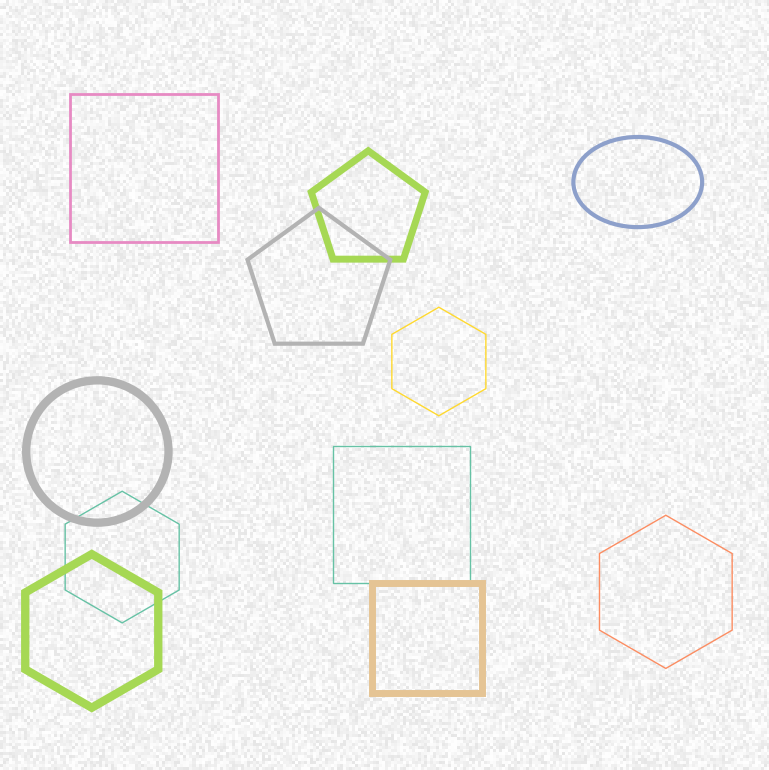[{"shape": "hexagon", "thickness": 0.5, "radius": 0.43, "center": [0.159, 0.277]}, {"shape": "square", "thickness": 0.5, "radius": 0.44, "center": [0.521, 0.332]}, {"shape": "hexagon", "thickness": 0.5, "radius": 0.5, "center": [0.865, 0.231]}, {"shape": "oval", "thickness": 1.5, "radius": 0.42, "center": [0.828, 0.764]}, {"shape": "square", "thickness": 1, "radius": 0.48, "center": [0.186, 0.782]}, {"shape": "pentagon", "thickness": 2.5, "radius": 0.39, "center": [0.478, 0.726]}, {"shape": "hexagon", "thickness": 3, "radius": 0.5, "center": [0.119, 0.181]}, {"shape": "hexagon", "thickness": 0.5, "radius": 0.35, "center": [0.57, 0.531]}, {"shape": "square", "thickness": 2.5, "radius": 0.36, "center": [0.555, 0.172]}, {"shape": "pentagon", "thickness": 1.5, "radius": 0.49, "center": [0.414, 0.633]}, {"shape": "circle", "thickness": 3, "radius": 0.46, "center": [0.126, 0.414]}]